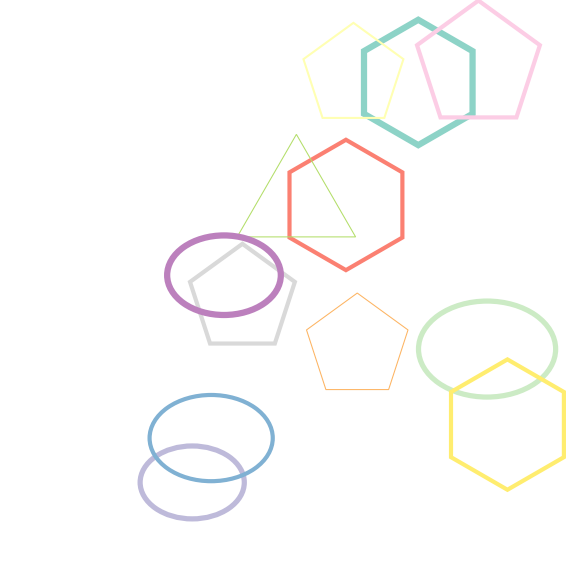[{"shape": "hexagon", "thickness": 3, "radius": 0.54, "center": [0.724, 0.856]}, {"shape": "pentagon", "thickness": 1, "radius": 0.46, "center": [0.612, 0.869]}, {"shape": "oval", "thickness": 2.5, "radius": 0.45, "center": [0.333, 0.164]}, {"shape": "hexagon", "thickness": 2, "radius": 0.56, "center": [0.599, 0.644]}, {"shape": "oval", "thickness": 2, "radius": 0.53, "center": [0.366, 0.241]}, {"shape": "pentagon", "thickness": 0.5, "radius": 0.46, "center": [0.619, 0.399]}, {"shape": "triangle", "thickness": 0.5, "radius": 0.59, "center": [0.513, 0.648]}, {"shape": "pentagon", "thickness": 2, "radius": 0.56, "center": [0.828, 0.886]}, {"shape": "pentagon", "thickness": 2, "radius": 0.48, "center": [0.42, 0.481]}, {"shape": "oval", "thickness": 3, "radius": 0.49, "center": [0.388, 0.523]}, {"shape": "oval", "thickness": 2.5, "radius": 0.59, "center": [0.843, 0.395]}, {"shape": "hexagon", "thickness": 2, "radius": 0.56, "center": [0.879, 0.264]}]